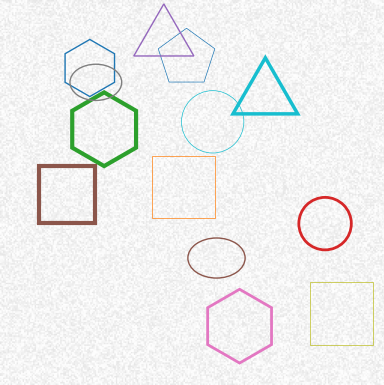[{"shape": "pentagon", "thickness": 0.5, "radius": 0.39, "center": [0.485, 0.849]}, {"shape": "hexagon", "thickness": 1, "radius": 0.37, "center": [0.233, 0.823]}, {"shape": "square", "thickness": 0.5, "radius": 0.41, "center": [0.476, 0.515]}, {"shape": "hexagon", "thickness": 3, "radius": 0.48, "center": [0.271, 0.664]}, {"shape": "circle", "thickness": 2, "radius": 0.34, "center": [0.844, 0.419]}, {"shape": "triangle", "thickness": 1, "radius": 0.45, "center": [0.426, 0.9]}, {"shape": "square", "thickness": 3, "radius": 0.37, "center": [0.173, 0.495]}, {"shape": "oval", "thickness": 1, "radius": 0.37, "center": [0.562, 0.33]}, {"shape": "hexagon", "thickness": 2, "radius": 0.48, "center": [0.622, 0.153]}, {"shape": "oval", "thickness": 1, "radius": 0.34, "center": [0.249, 0.786]}, {"shape": "square", "thickness": 0.5, "radius": 0.41, "center": [0.888, 0.186]}, {"shape": "triangle", "thickness": 2.5, "radius": 0.49, "center": [0.689, 0.753]}, {"shape": "circle", "thickness": 0.5, "radius": 0.4, "center": [0.552, 0.684]}]